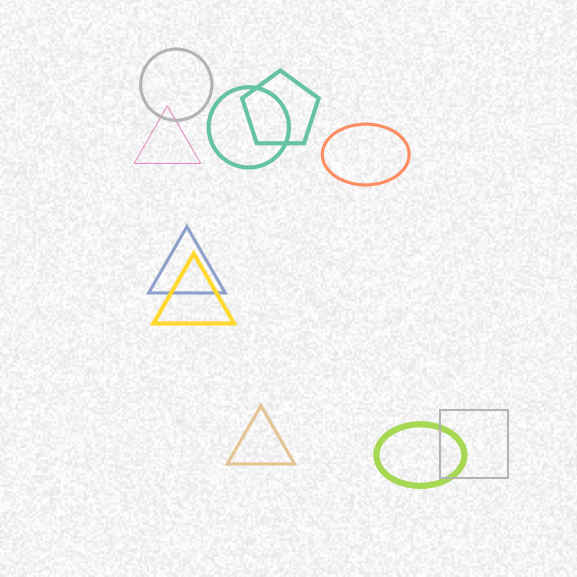[{"shape": "pentagon", "thickness": 2, "radius": 0.35, "center": [0.485, 0.807]}, {"shape": "circle", "thickness": 2, "radius": 0.35, "center": [0.431, 0.779]}, {"shape": "oval", "thickness": 1.5, "radius": 0.38, "center": [0.633, 0.732]}, {"shape": "triangle", "thickness": 1.5, "radius": 0.38, "center": [0.324, 0.53]}, {"shape": "triangle", "thickness": 0.5, "radius": 0.33, "center": [0.29, 0.749]}, {"shape": "oval", "thickness": 3, "radius": 0.38, "center": [0.728, 0.211]}, {"shape": "triangle", "thickness": 2, "radius": 0.4, "center": [0.336, 0.479]}, {"shape": "triangle", "thickness": 1.5, "radius": 0.34, "center": [0.452, 0.229]}, {"shape": "square", "thickness": 1, "radius": 0.29, "center": [0.82, 0.23]}, {"shape": "circle", "thickness": 1.5, "radius": 0.31, "center": [0.305, 0.852]}]